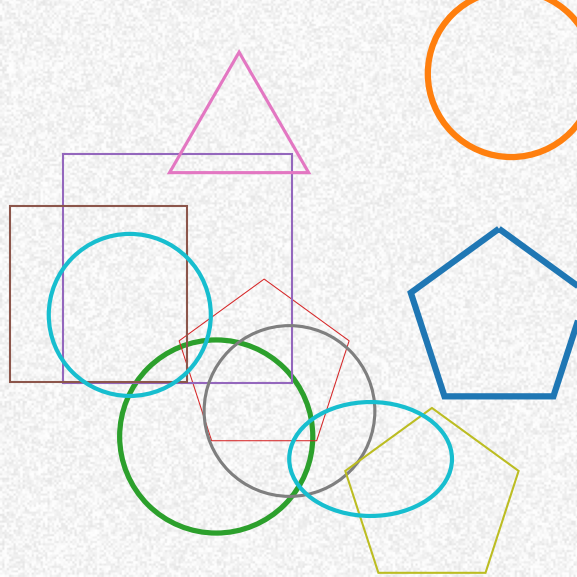[{"shape": "pentagon", "thickness": 3, "radius": 0.8, "center": [0.864, 0.443]}, {"shape": "circle", "thickness": 3, "radius": 0.72, "center": [0.885, 0.872]}, {"shape": "circle", "thickness": 2.5, "radius": 0.84, "center": [0.374, 0.243]}, {"shape": "pentagon", "thickness": 0.5, "radius": 0.77, "center": [0.457, 0.361]}, {"shape": "square", "thickness": 1, "radius": 0.99, "center": [0.307, 0.535]}, {"shape": "square", "thickness": 1, "radius": 0.77, "center": [0.17, 0.49]}, {"shape": "triangle", "thickness": 1.5, "radius": 0.7, "center": [0.414, 0.77]}, {"shape": "circle", "thickness": 1.5, "radius": 0.74, "center": [0.501, 0.287]}, {"shape": "pentagon", "thickness": 1, "radius": 0.79, "center": [0.748, 0.135]}, {"shape": "oval", "thickness": 2, "radius": 0.7, "center": [0.642, 0.204]}, {"shape": "circle", "thickness": 2, "radius": 0.7, "center": [0.225, 0.454]}]